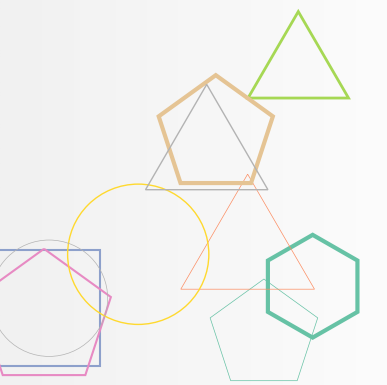[{"shape": "hexagon", "thickness": 3, "radius": 0.67, "center": [0.807, 0.257]}, {"shape": "pentagon", "thickness": 0.5, "radius": 0.73, "center": [0.681, 0.129]}, {"shape": "triangle", "thickness": 0.5, "radius": 1.0, "center": [0.639, 0.348]}, {"shape": "square", "thickness": 1.5, "radius": 0.75, "center": [0.108, 0.2]}, {"shape": "pentagon", "thickness": 1.5, "radius": 0.91, "center": [0.114, 0.172]}, {"shape": "triangle", "thickness": 2, "radius": 0.75, "center": [0.77, 0.82]}, {"shape": "circle", "thickness": 1, "radius": 0.91, "center": [0.357, 0.34]}, {"shape": "pentagon", "thickness": 3, "radius": 0.77, "center": [0.557, 0.65]}, {"shape": "triangle", "thickness": 1, "radius": 0.91, "center": [0.533, 0.598]}, {"shape": "circle", "thickness": 0.5, "radius": 0.76, "center": [0.127, 0.225]}]